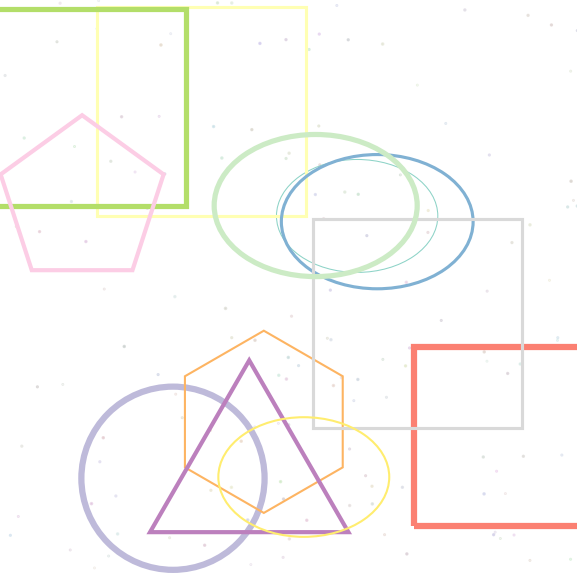[{"shape": "oval", "thickness": 0.5, "radius": 0.7, "center": [0.618, 0.625]}, {"shape": "square", "thickness": 1.5, "radius": 0.91, "center": [0.349, 0.806]}, {"shape": "circle", "thickness": 3, "radius": 0.79, "center": [0.3, 0.171]}, {"shape": "square", "thickness": 3, "radius": 0.78, "center": [0.871, 0.244]}, {"shape": "oval", "thickness": 1.5, "radius": 0.83, "center": [0.653, 0.615]}, {"shape": "hexagon", "thickness": 1, "radius": 0.79, "center": [0.457, 0.269]}, {"shape": "square", "thickness": 2.5, "radius": 0.85, "center": [0.152, 0.813]}, {"shape": "pentagon", "thickness": 2, "radius": 0.74, "center": [0.142, 0.651]}, {"shape": "square", "thickness": 1.5, "radius": 0.9, "center": [0.723, 0.439]}, {"shape": "triangle", "thickness": 2, "radius": 0.99, "center": [0.432, 0.177]}, {"shape": "oval", "thickness": 2.5, "radius": 0.88, "center": [0.547, 0.643]}, {"shape": "oval", "thickness": 1, "radius": 0.74, "center": [0.526, 0.173]}]